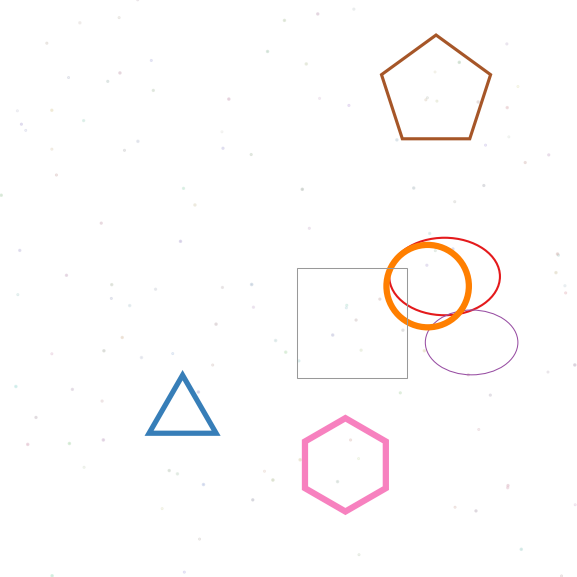[{"shape": "oval", "thickness": 1, "radius": 0.48, "center": [0.77, 0.52]}, {"shape": "triangle", "thickness": 2.5, "radius": 0.34, "center": [0.316, 0.282]}, {"shape": "oval", "thickness": 0.5, "radius": 0.4, "center": [0.817, 0.406]}, {"shape": "circle", "thickness": 3, "radius": 0.36, "center": [0.741, 0.504]}, {"shape": "pentagon", "thickness": 1.5, "radius": 0.5, "center": [0.755, 0.839]}, {"shape": "hexagon", "thickness": 3, "radius": 0.4, "center": [0.598, 0.194]}, {"shape": "square", "thickness": 0.5, "radius": 0.48, "center": [0.609, 0.439]}]